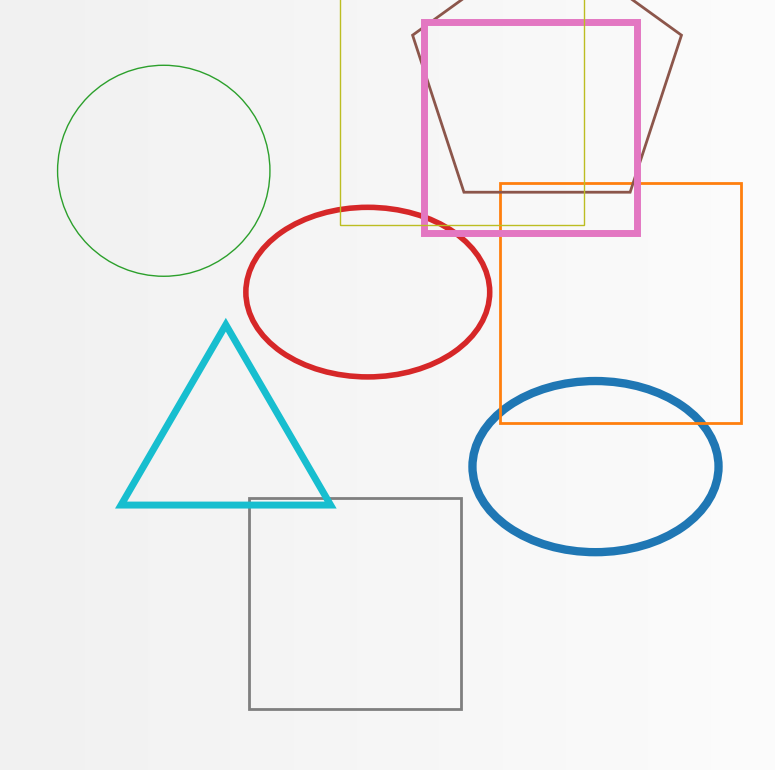[{"shape": "oval", "thickness": 3, "radius": 0.79, "center": [0.768, 0.394]}, {"shape": "square", "thickness": 1, "radius": 0.78, "center": [0.801, 0.607]}, {"shape": "circle", "thickness": 0.5, "radius": 0.69, "center": [0.211, 0.778]}, {"shape": "oval", "thickness": 2, "radius": 0.79, "center": [0.475, 0.621]}, {"shape": "pentagon", "thickness": 1, "radius": 0.91, "center": [0.706, 0.898]}, {"shape": "square", "thickness": 2.5, "radius": 0.69, "center": [0.684, 0.834]}, {"shape": "square", "thickness": 1, "radius": 0.68, "center": [0.458, 0.216]}, {"shape": "square", "thickness": 0.5, "radius": 0.79, "center": [0.596, 0.865]}, {"shape": "triangle", "thickness": 2.5, "radius": 0.78, "center": [0.291, 0.422]}]